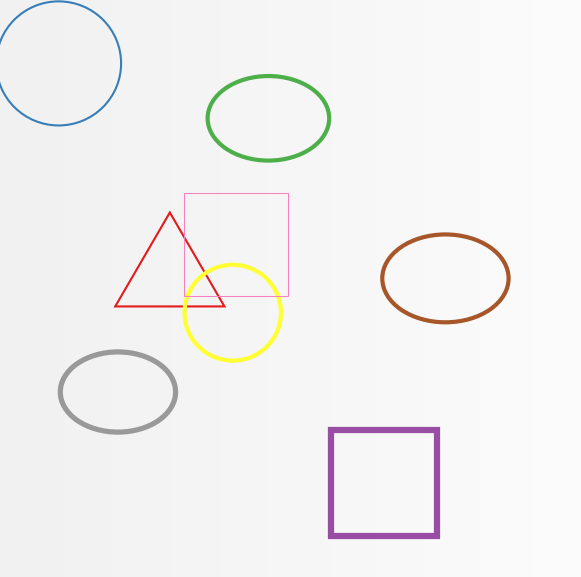[{"shape": "triangle", "thickness": 1, "radius": 0.54, "center": [0.292, 0.523]}, {"shape": "circle", "thickness": 1, "radius": 0.54, "center": [0.101, 0.889]}, {"shape": "oval", "thickness": 2, "radius": 0.52, "center": [0.462, 0.794]}, {"shape": "square", "thickness": 3, "radius": 0.46, "center": [0.66, 0.162]}, {"shape": "circle", "thickness": 2, "radius": 0.42, "center": [0.4, 0.458]}, {"shape": "oval", "thickness": 2, "radius": 0.54, "center": [0.766, 0.517]}, {"shape": "square", "thickness": 0.5, "radius": 0.44, "center": [0.406, 0.576]}, {"shape": "oval", "thickness": 2.5, "radius": 0.5, "center": [0.203, 0.32]}]